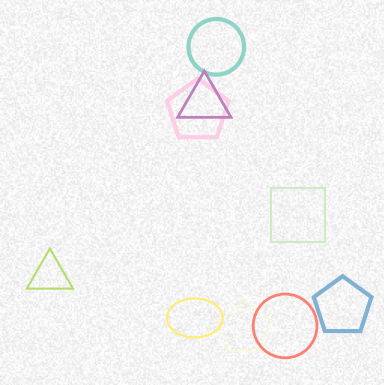[{"shape": "circle", "thickness": 3, "radius": 0.36, "center": [0.562, 0.878]}, {"shape": "pentagon", "thickness": 0.5, "radius": 0.36, "center": [0.635, 0.145]}, {"shape": "circle", "thickness": 2, "radius": 0.41, "center": [0.741, 0.153]}, {"shape": "pentagon", "thickness": 3, "radius": 0.39, "center": [0.89, 0.204]}, {"shape": "triangle", "thickness": 1.5, "radius": 0.35, "center": [0.13, 0.285]}, {"shape": "pentagon", "thickness": 3, "radius": 0.42, "center": [0.514, 0.712]}, {"shape": "triangle", "thickness": 2, "radius": 0.4, "center": [0.531, 0.735]}, {"shape": "square", "thickness": 1.5, "radius": 0.35, "center": [0.775, 0.442]}, {"shape": "oval", "thickness": 1.5, "radius": 0.36, "center": [0.506, 0.174]}]